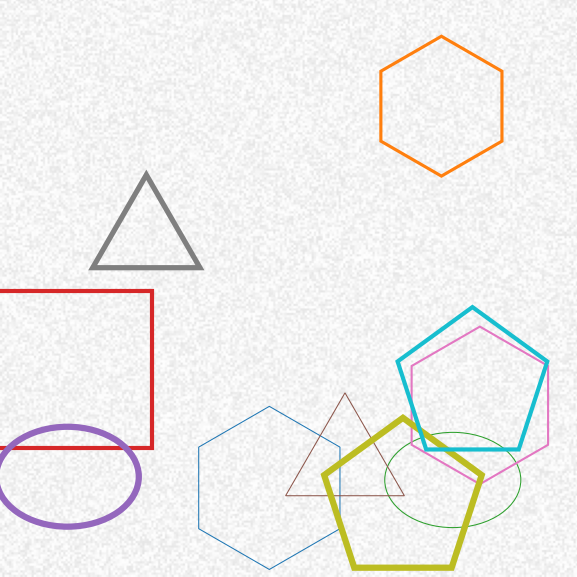[{"shape": "hexagon", "thickness": 0.5, "radius": 0.71, "center": [0.466, 0.154]}, {"shape": "hexagon", "thickness": 1.5, "radius": 0.61, "center": [0.764, 0.815]}, {"shape": "oval", "thickness": 0.5, "radius": 0.59, "center": [0.784, 0.168]}, {"shape": "square", "thickness": 2, "radius": 0.68, "center": [0.127, 0.359]}, {"shape": "oval", "thickness": 3, "radius": 0.62, "center": [0.117, 0.174]}, {"shape": "triangle", "thickness": 0.5, "radius": 0.59, "center": [0.597, 0.2]}, {"shape": "hexagon", "thickness": 1, "radius": 0.68, "center": [0.831, 0.297]}, {"shape": "triangle", "thickness": 2.5, "radius": 0.54, "center": [0.253, 0.589]}, {"shape": "pentagon", "thickness": 3, "radius": 0.72, "center": [0.698, 0.132]}, {"shape": "pentagon", "thickness": 2, "radius": 0.68, "center": [0.818, 0.331]}]